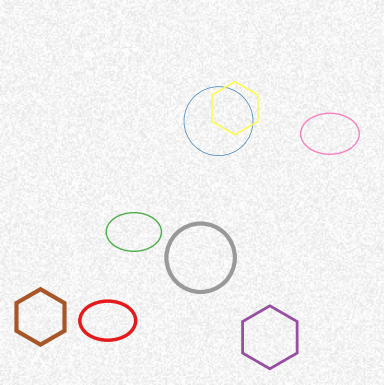[{"shape": "oval", "thickness": 2.5, "radius": 0.36, "center": [0.28, 0.167]}, {"shape": "circle", "thickness": 0.5, "radius": 0.45, "center": [0.568, 0.685]}, {"shape": "oval", "thickness": 1, "radius": 0.36, "center": [0.348, 0.397]}, {"shape": "hexagon", "thickness": 2, "radius": 0.41, "center": [0.701, 0.124]}, {"shape": "hexagon", "thickness": 1, "radius": 0.34, "center": [0.61, 0.719]}, {"shape": "hexagon", "thickness": 3, "radius": 0.36, "center": [0.105, 0.177]}, {"shape": "oval", "thickness": 1, "radius": 0.38, "center": [0.857, 0.653]}, {"shape": "circle", "thickness": 3, "radius": 0.44, "center": [0.521, 0.331]}]